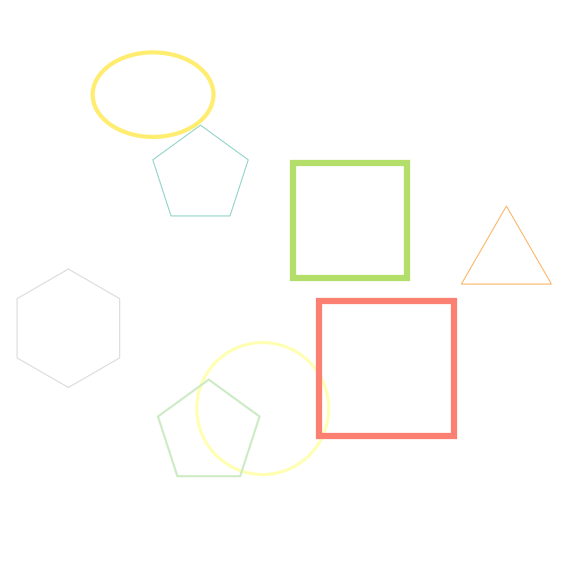[{"shape": "pentagon", "thickness": 0.5, "radius": 0.43, "center": [0.347, 0.696]}, {"shape": "circle", "thickness": 1.5, "radius": 0.57, "center": [0.455, 0.292]}, {"shape": "square", "thickness": 3, "radius": 0.58, "center": [0.669, 0.362]}, {"shape": "triangle", "thickness": 0.5, "radius": 0.45, "center": [0.877, 0.552]}, {"shape": "square", "thickness": 3, "radius": 0.5, "center": [0.606, 0.618]}, {"shape": "hexagon", "thickness": 0.5, "radius": 0.51, "center": [0.118, 0.431]}, {"shape": "pentagon", "thickness": 1, "radius": 0.46, "center": [0.361, 0.249]}, {"shape": "oval", "thickness": 2, "radius": 0.52, "center": [0.265, 0.835]}]